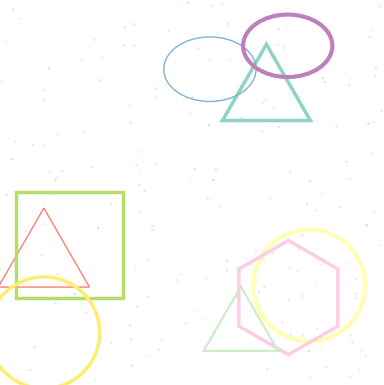[{"shape": "triangle", "thickness": 2.5, "radius": 0.66, "center": [0.692, 0.753]}, {"shape": "circle", "thickness": 3, "radius": 0.73, "center": [0.803, 0.259]}, {"shape": "triangle", "thickness": 1, "radius": 0.68, "center": [0.114, 0.323]}, {"shape": "oval", "thickness": 1, "radius": 0.6, "center": [0.545, 0.82]}, {"shape": "square", "thickness": 2.5, "radius": 0.69, "center": [0.181, 0.363]}, {"shape": "hexagon", "thickness": 2.5, "radius": 0.74, "center": [0.749, 0.227]}, {"shape": "oval", "thickness": 3, "radius": 0.58, "center": [0.747, 0.881]}, {"shape": "triangle", "thickness": 1.5, "radius": 0.56, "center": [0.626, 0.144]}, {"shape": "circle", "thickness": 2.5, "radius": 0.72, "center": [0.114, 0.136]}]